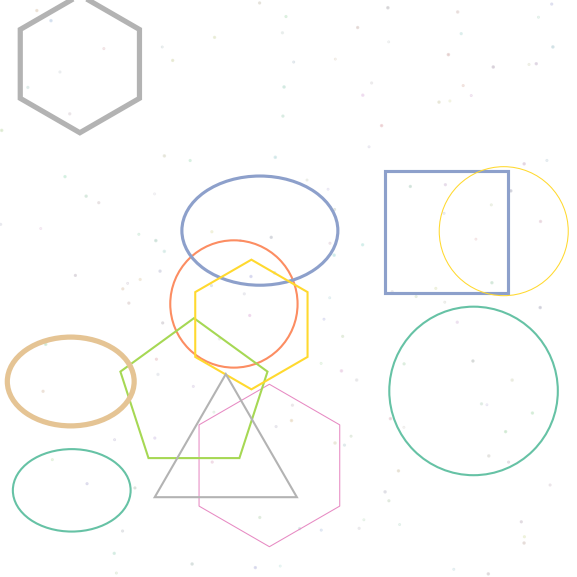[{"shape": "oval", "thickness": 1, "radius": 0.51, "center": [0.124, 0.15]}, {"shape": "circle", "thickness": 1, "radius": 0.73, "center": [0.82, 0.322]}, {"shape": "circle", "thickness": 1, "radius": 0.55, "center": [0.405, 0.473]}, {"shape": "square", "thickness": 1.5, "radius": 0.53, "center": [0.773, 0.598]}, {"shape": "oval", "thickness": 1.5, "radius": 0.68, "center": [0.45, 0.6]}, {"shape": "hexagon", "thickness": 0.5, "radius": 0.7, "center": [0.466, 0.193]}, {"shape": "pentagon", "thickness": 1, "radius": 0.67, "center": [0.336, 0.314]}, {"shape": "circle", "thickness": 0.5, "radius": 0.56, "center": [0.872, 0.599]}, {"shape": "hexagon", "thickness": 1, "radius": 0.56, "center": [0.435, 0.437]}, {"shape": "oval", "thickness": 2.5, "radius": 0.55, "center": [0.122, 0.339]}, {"shape": "triangle", "thickness": 1, "radius": 0.71, "center": [0.391, 0.209]}, {"shape": "hexagon", "thickness": 2.5, "radius": 0.6, "center": [0.138, 0.888]}]